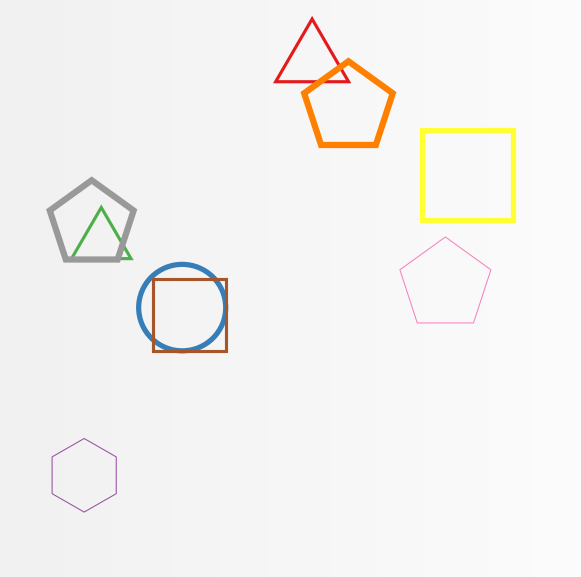[{"shape": "triangle", "thickness": 1.5, "radius": 0.36, "center": [0.537, 0.894]}, {"shape": "circle", "thickness": 2.5, "radius": 0.37, "center": [0.313, 0.467]}, {"shape": "triangle", "thickness": 1.5, "radius": 0.3, "center": [0.174, 0.581]}, {"shape": "hexagon", "thickness": 0.5, "radius": 0.32, "center": [0.145, 0.176]}, {"shape": "pentagon", "thickness": 3, "radius": 0.4, "center": [0.599, 0.813]}, {"shape": "square", "thickness": 2.5, "radius": 0.39, "center": [0.804, 0.696]}, {"shape": "square", "thickness": 1.5, "radius": 0.31, "center": [0.327, 0.453]}, {"shape": "pentagon", "thickness": 0.5, "radius": 0.41, "center": [0.766, 0.507]}, {"shape": "pentagon", "thickness": 3, "radius": 0.38, "center": [0.158, 0.611]}]